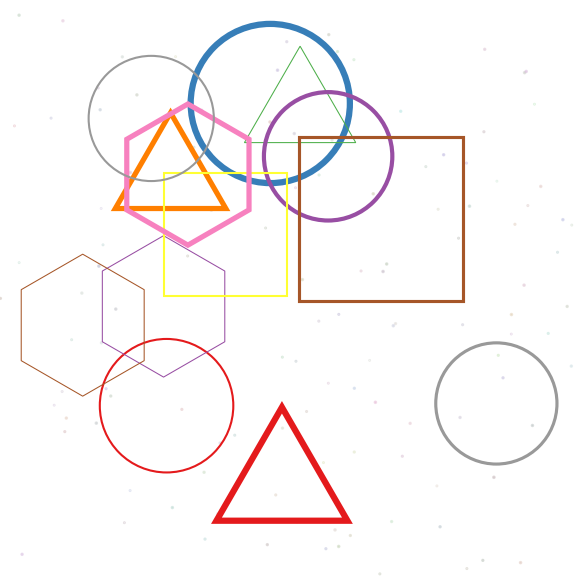[{"shape": "triangle", "thickness": 3, "radius": 0.65, "center": [0.488, 0.163]}, {"shape": "circle", "thickness": 1, "radius": 0.58, "center": [0.288, 0.297]}, {"shape": "circle", "thickness": 3, "radius": 0.69, "center": [0.468, 0.82]}, {"shape": "triangle", "thickness": 0.5, "radius": 0.56, "center": [0.52, 0.808]}, {"shape": "hexagon", "thickness": 0.5, "radius": 0.61, "center": [0.283, 0.469]}, {"shape": "circle", "thickness": 2, "radius": 0.56, "center": [0.568, 0.728]}, {"shape": "triangle", "thickness": 2.5, "radius": 0.55, "center": [0.295, 0.693]}, {"shape": "square", "thickness": 1, "radius": 0.53, "center": [0.391, 0.592]}, {"shape": "hexagon", "thickness": 0.5, "radius": 0.61, "center": [0.143, 0.436]}, {"shape": "square", "thickness": 1.5, "radius": 0.71, "center": [0.66, 0.619]}, {"shape": "hexagon", "thickness": 2.5, "radius": 0.61, "center": [0.325, 0.697]}, {"shape": "circle", "thickness": 1, "radius": 0.54, "center": [0.262, 0.794]}, {"shape": "circle", "thickness": 1.5, "radius": 0.52, "center": [0.86, 0.301]}]